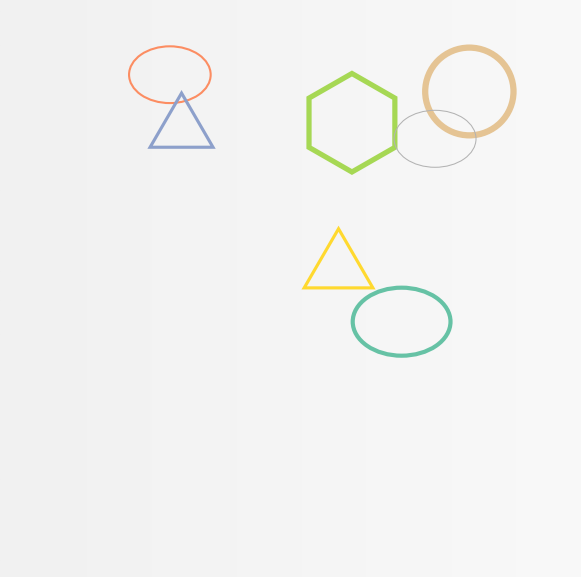[{"shape": "oval", "thickness": 2, "radius": 0.42, "center": [0.691, 0.442]}, {"shape": "oval", "thickness": 1, "radius": 0.35, "center": [0.292, 0.87]}, {"shape": "triangle", "thickness": 1.5, "radius": 0.31, "center": [0.312, 0.775]}, {"shape": "hexagon", "thickness": 2.5, "radius": 0.43, "center": [0.605, 0.787]}, {"shape": "triangle", "thickness": 1.5, "radius": 0.34, "center": [0.582, 0.535]}, {"shape": "circle", "thickness": 3, "radius": 0.38, "center": [0.807, 0.841]}, {"shape": "oval", "thickness": 0.5, "radius": 0.35, "center": [0.748, 0.759]}]